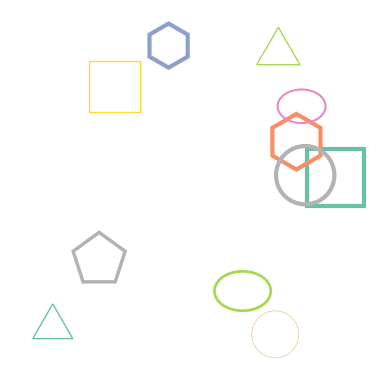[{"shape": "square", "thickness": 3, "radius": 0.37, "center": [0.872, 0.54]}, {"shape": "triangle", "thickness": 1, "radius": 0.3, "center": [0.137, 0.151]}, {"shape": "hexagon", "thickness": 3, "radius": 0.36, "center": [0.77, 0.632]}, {"shape": "hexagon", "thickness": 3, "radius": 0.29, "center": [0.438, 0.882]}, {"shape": "oval", "thickness": 1.5, "radius": 0.31, "center": [0.783, 0.724]}, {"shape": "triangle", "thickness": 1, "radius": 0.32, "center": [0.723, 0.864]}, {"shape": "oval", "thickness": 2, "radius": 0.37, "center": [0.63, 0.244]}, {"shape": "square", "thickness": 1, "radius": 0.33, "center": [0.297, 0.775]}, {"shape": "circle", "thickness": 0.5, "radius": 0.31, "center": [0.715, 0.132]}, {"shape": "pentagon", "thickness": 2.5, "radius": 0.36, "center": [0.257, 0.325]}, {"shape": "circle", "thickness": 3, "radius": 0.38, "center": [0.793, 0.545]}]